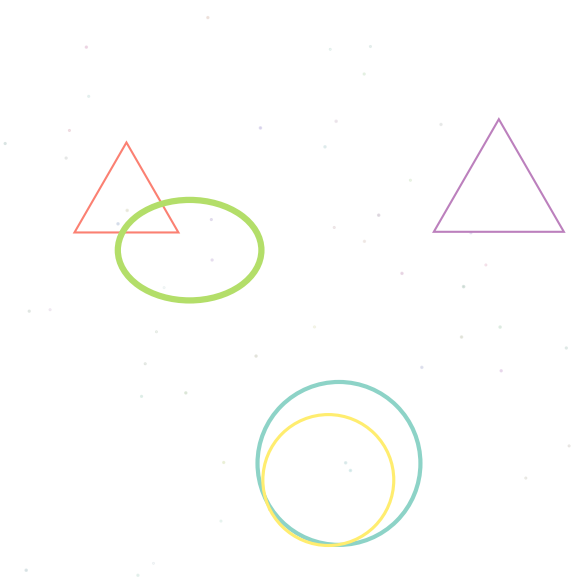[{"shape": "circle", "thickness": 2, "radius": 0.71, "center": [0.587, 0.197]}, {"shape": "triangle", "thickness": 1, "radius": 0.52, "center": [0.219, 0.649]}, {"shape": "oval", "thickness": 3, "radius": 0.62, "center": [0.328, 0.566]}, {"shape": "triangle", "thickness": 1, "radius": 0.65, "center": [0.864, 0.663]}, {"shape": "circle", "thickness": 1.5, "radius": 0.57, "center": [0.569, 0.168]}]